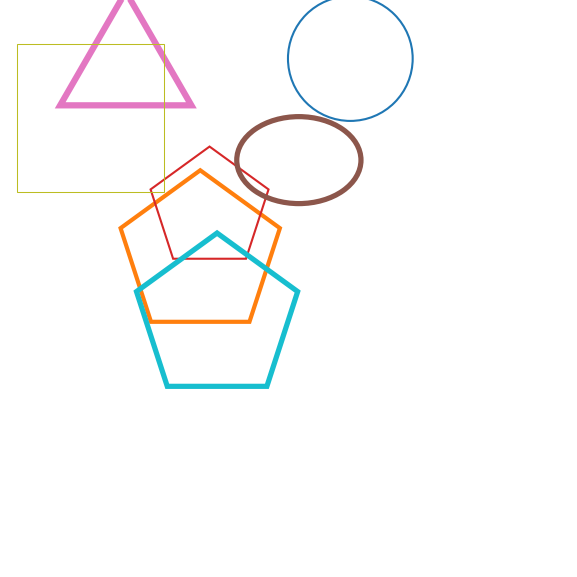[{"shape": "circle", "thickness": 1, "radius": 0.54, "center": [0.607, 0.898]}, {"shape": "pentagon", "thickness": 2, "radius": 0.73, "center": [0.347, 0.559]}, {"shape": "pentagon", "thickness": 1, "radius": 0.54, "center": [0.363, 0.638]}, {"shape": "oval", "thickness": 2.5, "radius": 0.54, "center": [0.518, 0.722]}, {"shape": "triangle", "thickness": 3, "radius": 0.66, "center": [0.218, 0.882]}, {"shape": "square", "thickness": 0.5, "radius": 0.64, "center": [0.156, 0.795]}, {"shape": "pentagon", "thickness": 2.5, "radius": 0.73, "center": [0.376, 0.449]}]